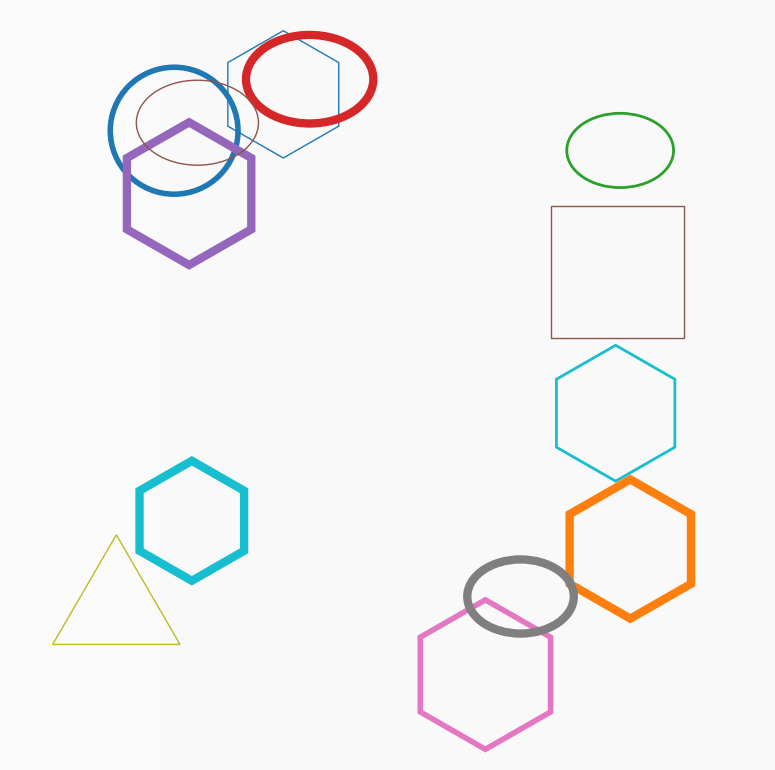[{"shape": "hexagon", "thickness": 0.5, "radius": 0.41, "center": [0.366, 0.877]}, {"shape": "circle", "thickness": 2, "radius": 0.41, "center": [0.225, 0.83]}, {"shape": "hexagon", "thickness": 3, "radius": 0.45, "center": [0.813, 0.287]}, {"shape": "oval", "thickness": 1, "radius": 0.34, "center": [0.8, 0.805]}, {"shape": "oval", "thickness": 3, "radius": 0.41, "center": [0.4, 0.897]}, {"shape": "hexagon", "thickness": 3, "radius": 0.46, "center": [0.244, 0.748]}, {"shape": "oval", "thickness": 0.5, "radius": 0.39, "center": [0.255, 0.841]}, {"shape": "square", "thickness": 0.5, "radius": 0.43, "center": [0.796, 0.647]}, {"shape": "hexagon", "thickness": 2, "radius": 0.49, "center": [0.626, 0.124]}, {"shape": "oval", "thickness": 3, "radius": 0.34, "center": [0.672, 0.225]}, {"shape": "triangle", "thickness": 0.5, "radius": 0.47, "center": [0.15, 0.211]}, {"shape": "hexagon", "thickness": 1, "radius": 0.44, "center": [0.794, 0.463]}, {"shape": "hexagon", "thickness": 3, "radius": 0.39, "center": [0.248, 0.324]}]